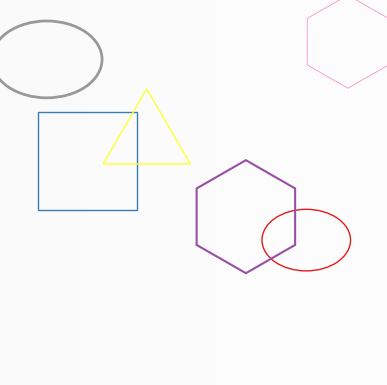[{"shape": "oval", "thickness": 1, "radius": 0.57, "center": [0.79, 0.376]}, {"shape": "square", "thickness": 1, "radius": 0.64, "center": [0.225, 0.582]}, {"shape": "hexagon", "thickness": 1.5, "radius": 0.73, "center": [0.635, 0.437]}, {"shape": "triangle", "thickness": 1, "radius": 0.65, "center": [0.379, 0.639]}, {"shape": "hexagon", "thickness": 0.5, "radius": 0.6, "center": [0.898, 0.892]}, {"shape": "oval", "thickness": 2, "radius": 0.71, "center": [0.121, 0.846]}]